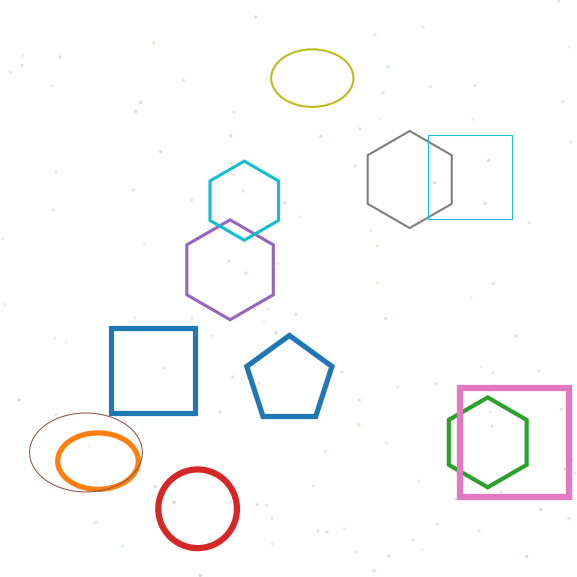[{"shape": "pentagon", "thickness": 2.5, "radius": 0.39, "center": [0.501, 0.341]}, {"shape": "square", "thickness": 2.5, "radius": 0.37, "center": [0.265, 0.357]}, {"shape": "oval", "thickness": 2.5, "radius": 0.35, "center": [0.17, 0.201]}, {"shape": "hexagon", "thickness": 2, "radius": 0.39, "center": [0.845, 0.233]}, {"shape": "circle", "thickness": 3, "radius": 0.34, "center": [0.342, 0.118]}, {"shape": "hexagon", "thickness": 1.5, "radius": 0.43, "center": [0.398, 0.532]}, {"shape": "oval", "thickness": 0.5, "radius": 0.49, "center": [0.149, 0.216]}, {"shape": "square", "thickness": 3, "radius": 0.47, "center": [0.892, 0.233]}, {"shape": "hexagon", "thickness": 1, "radius": 0.42, "center": [0.709, 0.688]}, {"shape": "oval", "thickness": 1, "radius": 0.36, "center": [0.541, 0.864]}, {"shape": "hexagon", "thickness": 1.5, "radius": 0.34, "center": [0.423, 0.652]}, {"shape": "square", "thickness": 0.5, "radius": 0.36, "center": [0.814, 0.692]}]